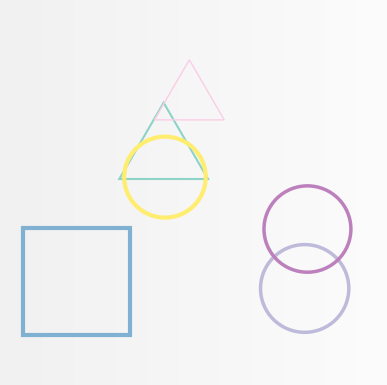[{"shape": "triangle", "thickness": 1.5, "radius": 0.66, "center": [0.422, 0.601]}, {"shape": "circle", "thickness": 2.5, "radius": 0.57, "center": [0.786, 0.251]}, {"shape": "square", "thickness": 3, "radius": 0.69, "center": [0.198, 0.268]}, {"shape": "triangle", "thickness": 1, "radius": 0.52, "center": [0.489, 0.741]}, {"shape": "circle", "thickness": 2.5, "radius": 0.56, "center": [0.793, 0.405]}, {"shape": "circle", "thickness": 3, "radius": 0.53, "center": [0.426, 0.54]}]